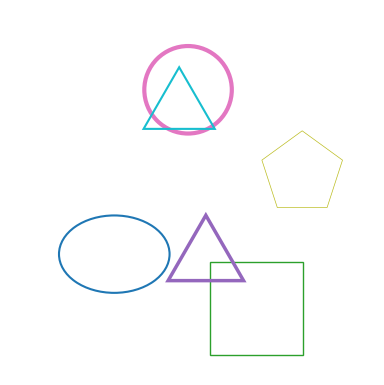[{"shape": "oval", "thickness": 1.5, "radius": 0.72, "center": [0.297, 0.34]}, {"shape": "square", "thickness": 1, "radius": 0.61, "center": [0.667, 0.199]}, {"shape": "triangle", "thickness": 2.5, "radius": 0.57, "center": [0.535, 0.328]}, {"shape": "circle", "thickness": 3, "radius": 0.57, "center": [0.488, 0.767]}, {"shape": "pentagon", "thickness": 0.5, "radius": 0.55, "center": [0.785, 0.55]}, {"shape": "triangle", "thickness": 1.5, "radius": 0.53, "center": [0.465, 0.719]}]